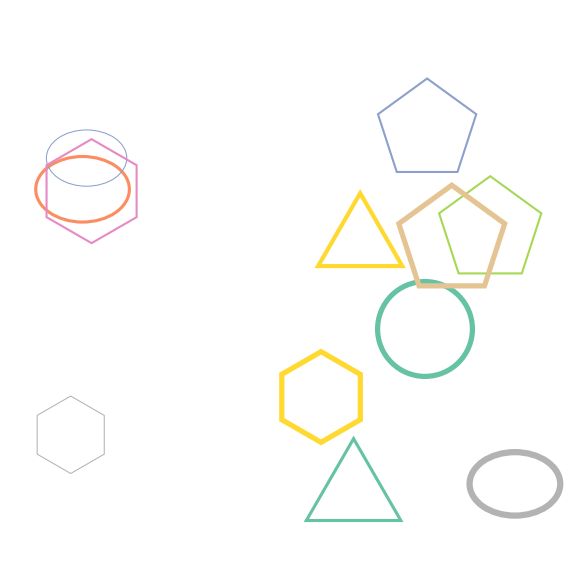[{"shape": "triangle", "thickness": 1.5, "radius": 0.47, "center": [0.612, 0.145]}, {"shape": "circle", "thickness": 2.5, "radius": 0.41, "center": [0.736, 0.429]}, {"shape": "oval", "thickness": 1.5, "radius": 0.41, "center": [0.143, 0.671]}, {"shape": "pentagon", "thickness": 1, "radius": 0.45, "center": [0.74, 0.774]}, {"shape": "oval", "thickness": 0.5, "radius": 0.35, "center": [0.15, 0.725]}, {"shape": "hexagon", "thickness": 1, "radius": 0.45, "center": [0.159, 0.668]}, {"shape": "pentagon", "thickness": 1, "radius": 0.47, "center": [0.849, 0.601]}, {"shape": "triangle", "thickness": 2, "radius": 0.42, "center": [0.624, 0.58]}, {"shape": "hexagon", "thickness": 2.5, "radius": 0.39, "center": [0.556, 0.312]}, {"shape": "pentagon", "thickness": 2.5, "radius": 0.48, "center": [0.782, 0.582]}, {"shape": "oval", "thickness": 3, "radius": 0.39, "center": [0.892, 0.161]}, {"shape": "hexagon", "thickness": 0.5, "radius": 0.34, "center": [0.122, 0.246]}]